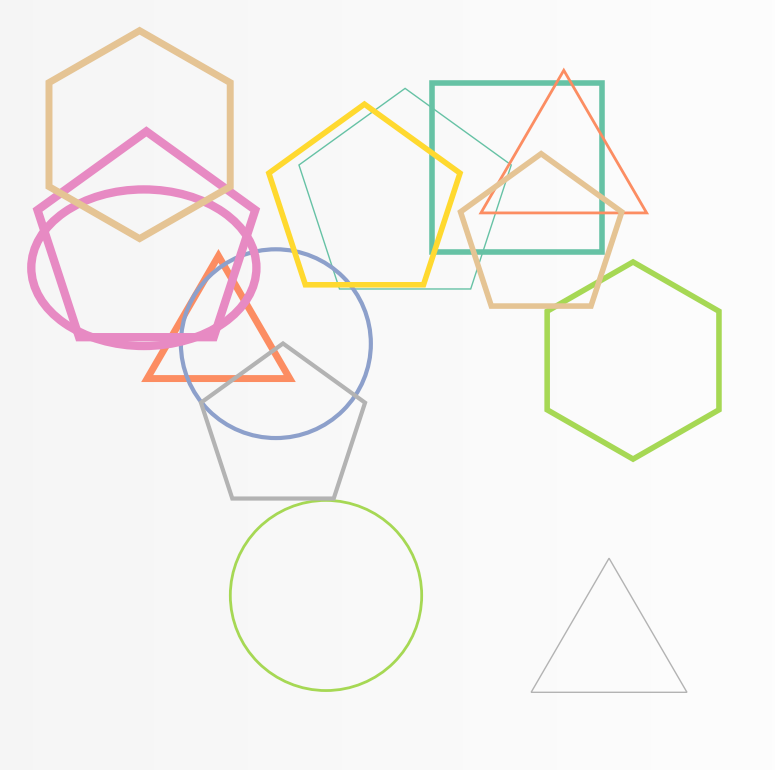[{"shape": "pentagon", "thickness": 0.5, "radius": 0.72, "center": [0.523, 0.741]}, {"shape": "square", "thickness": 2, "radius": 0.55, "center": [0.667, 0.782]}, {"shape": "triangle", "thickness": 2.5, "radius": 0.53, "center": [0.282, 0.561]}, {"shape": "triangle", "thickness": 1, "radius": 0.62, "center": [0.727, 0.785]}, {"shape": "circle", "thickness": 1.5, "radius": 0.61, "center": [0.356, 0.554]}, {"shape": "oval", "thickness": 3, "radius": 0.73, "center": [0.186, 0.652]}, {"shape": "pentagon", "thickness": 3, "radius": 0.74, "center": [0.189, 0.682]}, {"shape": "hexagon", "thickness": 2, "radius": 0.64, "center": [0.817, 0.532]}, {"shape": "circle", "thickness": 1, "radius": 0.62, "center": [0.421, 0.227]}, {"shape": "pentagon", "thickness": 2, "radius": 0.65, "center": [0.47, 0.735]}, {"shape": "pentagon", "thickness": 2, "radius": 0.55, "center": [0.698, 0.691]}, {"shape": "hexagon", "thickness": 2.5, "radius": 0.68, "center": [0.18, 0.825]}, {"shape": "triangle", "thickness": 0.5, "radius": 0.58, "center": [0.786, 0.159]}, {"shape": "pentagon", "thickness": 1.5, "radius": 0.56, "center": [0.365, 0.443]}]